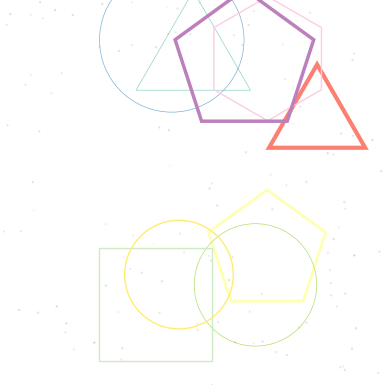[{"shape": "triangle", "thickness": 0.5, "radius": 0.86, "center": [0.502, 0.851]}, {"shape": "pentagon", "thickness": 2, "radius": 0.8, "center": [0.694, 0.347]}, {"shape": "triangle", "thickness": 3, "radius": 0.72, "center": [0.824, 0.688]}, {"shape": "circle", "thickness": 0.5, "radius": 0.94, "center": [0.446, 0.896]}, {"shape": "circle", "thickness": 0.5, "radius": 0.79, "center": [0.664, 0.26]}, {"shape": "hexagon", "thickness": 1, "radius": 0.81, "center": [0.695, 0.848]}, {"shape": "pentagon", "thickness": 2.5, "radius": 0.95, "center": [0.635, 0.838]}, {"shape": "square", "thickness": 1, "radius": 0.73, "center": [0.404, 0.209]}, {"shape": "circle", "thickness": 1, "radius": 0.71, "center": [0.465, 0.287]}]